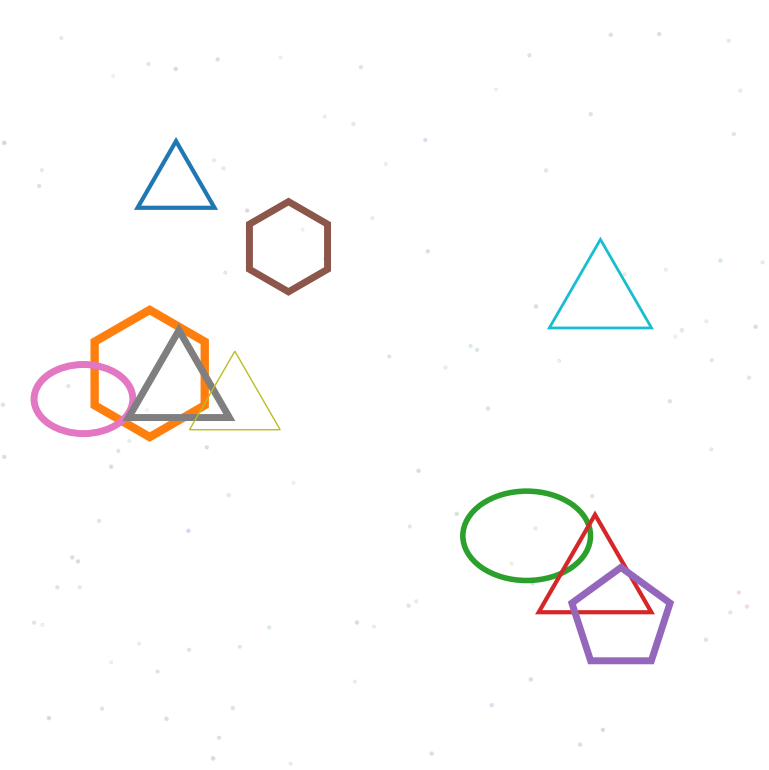[{"shape": "triangle", "thickness": 1.5, "radius": 0.29, "center": [0.229, 0.759]}, {"shape": "hexagon", "thickness": 3, "radius": 0.41, "center": [0.194, 0.515]}, {"shape": "oval", "thickness": 2, "radius": 0.41, "center": [0.684, 0.304]}, {"shape": "triangle", "thickness": 1.5, "radius": 0.42, "center": [0.773, 0.247]}, {"shape": "pentagon", "thickness": 2.5, "radius": 0.34, "center": [0.806, 0.196]}, {"shape": "hexagon", "thickness": 2.5, "radius": 0.29, "center": [0.375, 0.68]}, {"shape": "oval", "thickness": 2.5, "radius": 0.32, "center": [0.108, 0.482]}, {"shape": "triangle", "thickness": 2.5, "radius": 0.38, "center": [0.232, 0.496]}, {"shape": "triangle", "thickness": 0.5, "radius": 0.34, "center": [0.305, 0.476]}, {"shape": "triangle", "thickness": 1, "radius": 0.38, "center": [0.78, 0.612]}]